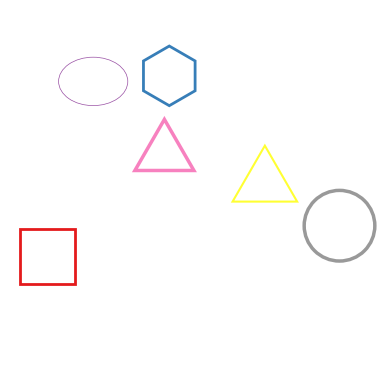[{"shape": "square", "thickness": 2, "radius": 0.36, "center": [0.123, 0.334]}, {"shape": "hexagon", "thickness": 2, "radius": 0.39, "center": [0.44, 0.803]}, {"shape": "oval", "thickness": 0.5, "radius": 0.45, "center": [0.242, 0.789]}, {"shape": "triangle", "thickness": 1.5, "radius": 0.48, "center": [0.688, 0.525]}, {"shape": "triangle", "thickness": 2.5, "radius": 0.44, "center": [0.427, 0.601]}, {"shape": "circle", "thickness": 2.5, "radius": 0.46, "center": [0.882, 0.414]}]